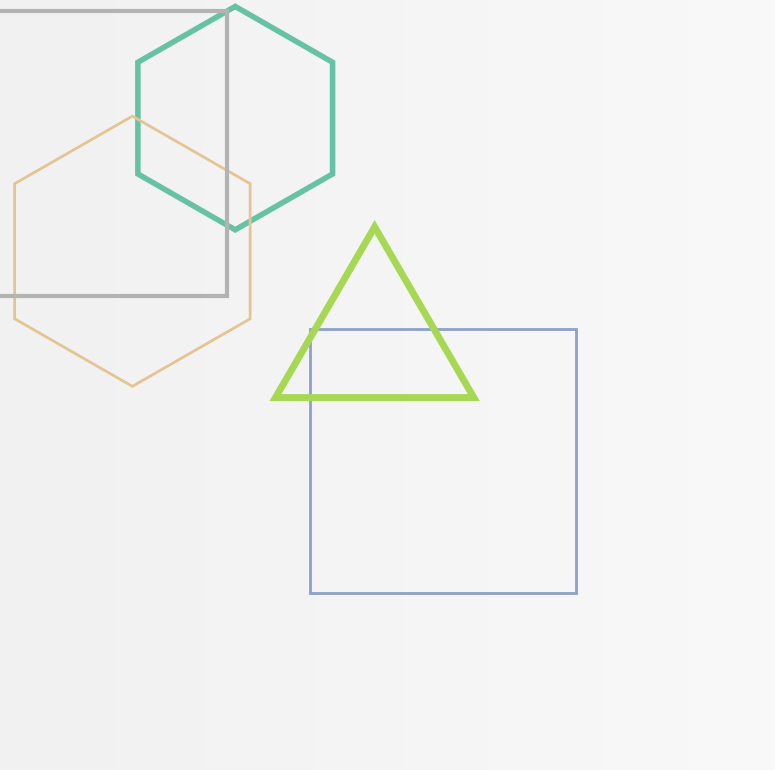[{"shape": "hexagon", "thickness": 2, "radius": 0.73, "center": [0.304, 0.847]}, {"shape": "square", "thickness": 1, "radius": 0.86, "center": [0.572, 0.401]}, {"shape": "triangle", "thickness": 2.5, "radius": 0.74, "center": [0.483, 0.558]}, {"shape": "hexagon", "thickness": 1, "radius": 0.88, "center": [0.171, 0.674]}, {"shape": "square", "thickness": 1.5, "radius": 0.93, "center": [0.108, 0.801]}]